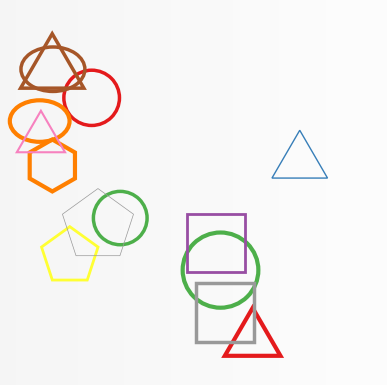[{"shape": "triangle", "thickness": 3, "radius": 0.41, "center": [0.652, 0.117]}, {"shape": "circle", "thickness": 2.5, "radius": 0.36, "center": [0.237, 0.746]}, {"shape": "triangle", "thickness": 1, "radius": 0.41, "center": [0.774, 0.579]}, {"shape": "circle", "thickness": 2.5, "radius": 0.35, "center": [0.31, 0.434]}, {"shape": "circle", "thickness": 3, "radius": 0.49, "center": [0.569, 0.298]}, {"shape": "square", "thickness": 2, "radius": 0.38, "center": [0.557, 0.368]}, {"shape": "oval", "thickness": 3, "radius": 0.39, "center": [0.102, 0.686]}, {"shape": "hexagon", "thickness": 3, "radius": 0.34, "center": [0.135, 0.57]}, {"shape": "pentagon", "thickness": 2, "radius": 0.38, "center": [0.18, 0.335]}, {"shape": "oval", "thickness": 2.5, "radius": 0.41, "center": [0.137, 0.82]}, {"shape": "triangle", "thickness": 2.5, "radius": 0.47, "center": [0.135, 0.818]}, {"shape": "triangle", "thickness": 1.5, "radius": 0.36, "center": [0.106, 0.64]}, {"shape": "square", "thickness": 2.5, "radius": 0.38, "center": [0.58, 0.188]}, {"shape": "pentagon", "thickness": 0.5, "radius": 0.48, "center": [0.253, 0.414]}]